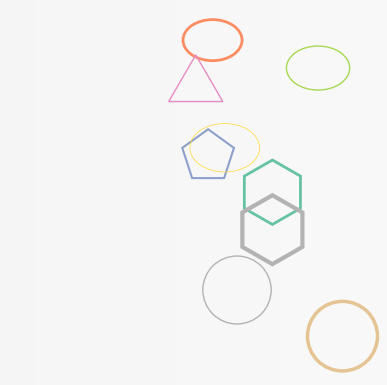[{"shape": "hexagon", "thickness": 2, "radius": 0.42, "center": [0.703, 0.501]}, {"shape": "oval", "thickness": 2, "radius": 0.38, "center": [0.548, 0.896]}, {"shape": "pentagon", "thickness": 1.5, "radius": 0.35, "center": [0.537, 0.594]}, {"shape": "triangle", "thickness": 1, "radius": 0.4, "center": [0.505, 0.777]}, {"shape": "oval", "thickness": 1, "radius": 0.41, "center": [0.821, 0.823]}, {"shape": "oval", "thickness": 0.5, "radius": 0.45, "center": [0.58, 0.616]}, {"shape": "circle", "thickness": 2.5, "radius": 0.45, "center": [0.884, 0.127]}, {"shape": "circle", "thickness": 1, "radius": 0.44, "center": [0.612, 0.247]}, {"shape": "hexagon", "thickness": 3, "radius": 0.45, "center": [0.703, 0.403]}]